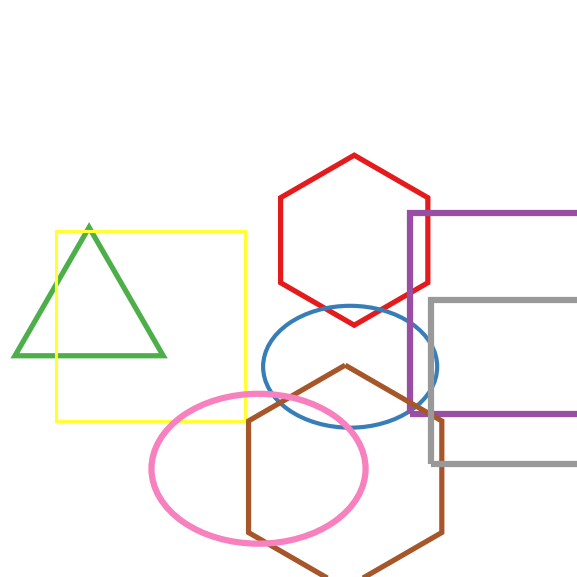[{"shape": "hexagon", "thickness": 2.5, "radius": 0.74, "center": [0.613, 0.583]}, {"shape": "oval", "thickness": 2, "radius": 0.75, "center": [0.606, 0.364]}, {"shape": "triangle", "thickness": 2.5, "radius": 0.74, "center": [0.154, 0.457]}, {"shape": "square", "thickness": 3, "radius": 0.87, "center": [0.885, 0.456]}, {"shape": "square", "thickness": 1.5, "radius": 0.82, "center": [0.26, 0.435]}, {"shape": "hexagon", "thickness": 2.5, "radius": 0.97, "center": [0.598, 0.174]}, {"shape": "oval", "thickness": 3, "radius": 0.93, "center": [0.448, 0.187]}, {"shape": "square", "thickness": 3, "radius": 0.71, "center": [0.888, 0.338]}]